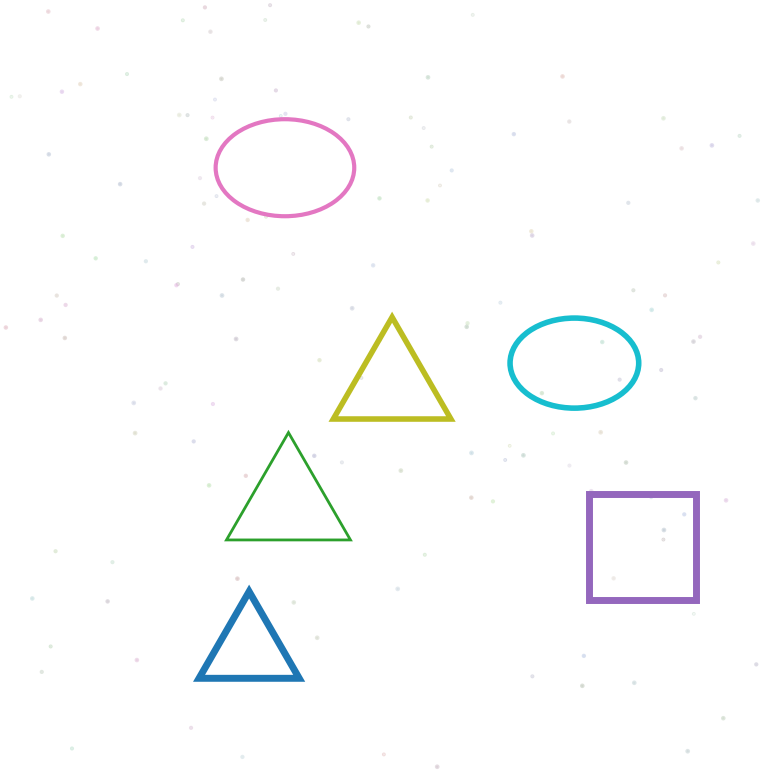[{"shape": "triangle", "thickness": 2.5, "radius": 0.38, "center": [0.324, 0.157]}, {"shape": "triangle", "thickness": 1, "radius": 0.46, "center": [0.375, 0.345]}, {"shape": "square", "thickness": 2.5, "radius": 0.35, "center": [0.835, 0.29]}, {"shape": "oval", "thickness": 1.5, "radius": 0.45, "center": [0.37, 0.782]}, {"shape": "triangle", "thickness": 2, "radius": 0.44, "center": [0.509, 0.5]}, {"shape": "oval", "thickness": 2, "radius": 0.42, "center": [0.746, 0.528]}]